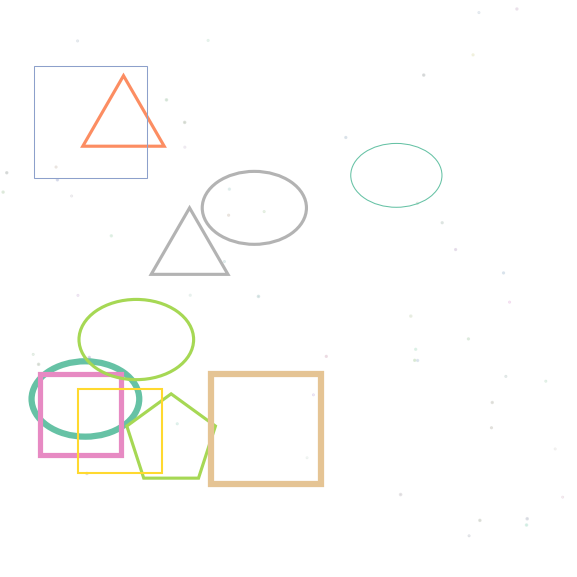[{"shape": "oval", "thickness": 3, "radius": 0.47, "center": [0.148, 0.308]}, {"shape": "oval", "thickness": 0.5, "radius": 0.39, "center": [0.686, 0.695]}, {"shape": "triangle", "thickness": 1.5, "radius": 0.41, "center": [0.214, 0.787]}, {"shape": "square", "thickness": 0.5, "radius": 0.49, "center": [0.156, 0.788]}, {"shape": "square", "thickness": 2.5, "radius": 0.35, "center": [0.139, 0.281]}, {"shape": "pentagon", "thickness": 1.5, "radius": 0.4, "center": [0.296, 0.236]}, {"shape": "oval", "thickness": 1.5, "radius": 0.5, "center": [0.236, 0.411]}, {"shape": "square", "thickness": 1, "radius": 0.36, "center": [0.208, 0.252]}, {"shape": "square", "thickness": 3, "radius": 0.48, "center": [0.46, 0.256]}, {"shape": "triangle", "thickness": 1.5, "radius": 0.38, "center": [0.328, 0.562]}, {"shape": "oval", "thickness": 1.5, "radius": 0.45, "center": [0.44, 0.639]}]